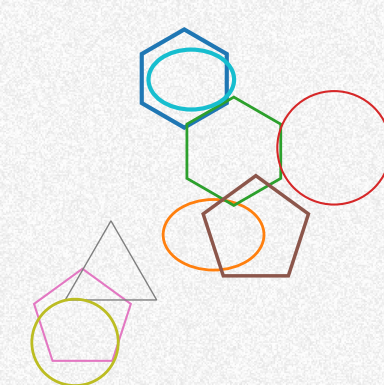[{"shape": "hexagon", "thickness": 3, "radius": 0.64, "center": [0.479, 0.796]}, {"shape": "oval", "thickness": 2, "radius": 0.65, "center": [0.555, 0.39]}, {"shape": "hexagon", "thickness": 2, "radius": 0.7, "center": [0.607, 0.607]}, {"shape": "circle", "thickness": 1.5, "radius": 0.74, "center": [0.868, 0.616]}, {"shape": "pentagon", "thickness": 2.5, "radius": 0.72, "center": [0.664, 0.4]}, {"shape": "pentagon", "thickness": 1.5, "radius": 0.66, "center": [0.214, 0.17]}, {"shape": "triangle", "thickness": 1, "radius": 0.69, "center": [0.288, 0.289]}, {"shape": "circle", "thickness": 2, "radius": 0.56, "center": [0.195, 0.111]}, {"shape": "oval", "thickness": 3, "radius": 0.56, "center": [0.497, 0.793]}]